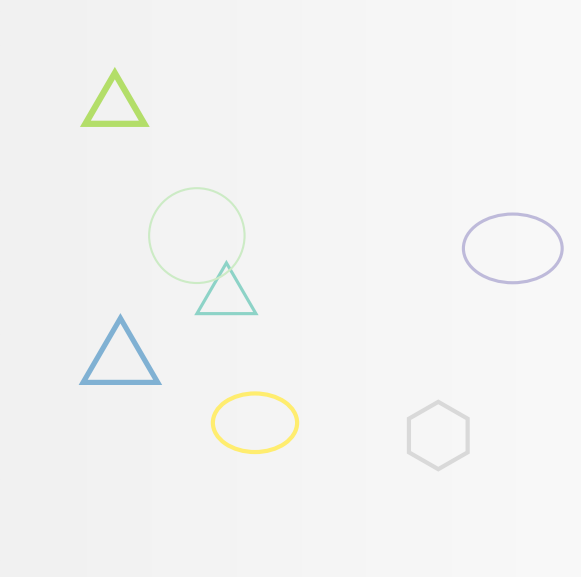[{"shape": "triangle", "thickness": 1.5, "radius": 0.29, "center": [0.39, 0.485]}, {"shape": "oval", "thickness": 1.5, "radius": 0.42, "center": [0.882, 0.569]}, {"shape": "triangle", "thickness": 2.5, "radius": 0.37, "center": [0.207, 0.374]}, {"shape": "triangle", "thickness": 3, "radius": 0.29, "center": [0.198, 0.814]}, {"shape": "hexagon", "thickness": 2, "radius": 0.29, "center": [0.754, 0.245]}, {"shape": "circle", "thickness": 1, "radius": 0.41, "center": [0.339, 0.591]}, {"shape": "oval", "thickness": 2, "radius": 0.36, "center": [0.439, 0.267]}]